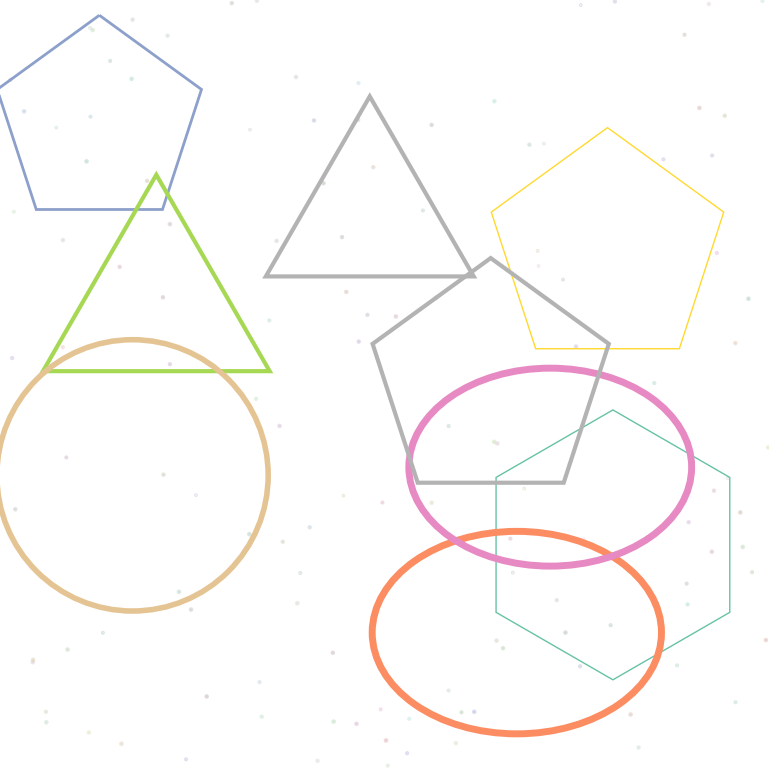[{"shape": "hexagon", "thickness": 0.5, "radius": 0.88, "center": [0.796, 0.292]}, {"shape": "oval", "thickness": 2.5, "radius": 0.94, "center": [0.671, 0.178]}, {"shape": "pentagon", "thickness": 1, "radius": 0.7, "center": [0.129, 0.841]}, {"shape": "oval", "thickness": 2.5, "radius": 0.92, "center": [0.715, 0.393]}, {"shape": "triangle", "thickness": 1.5, "radius": 0.85, "center": [0.203, 0.603]}, {"shape": "pentagon", "thickness": 0.5, "radius": 0.79, "center": [0.789, 0.676]}, {"shape": "circle", "thickness": 2, "radius": 0.88, "center": [0.172, 0.383]}, {"shape": "triangle", "thickness": 1.5, "radius": 0.78, "center": [0.48, 0.719]}, {"shape": "pentagon", "thickness": 1.5, "radius": 0.81, "center": [0.637, 0.504]}]